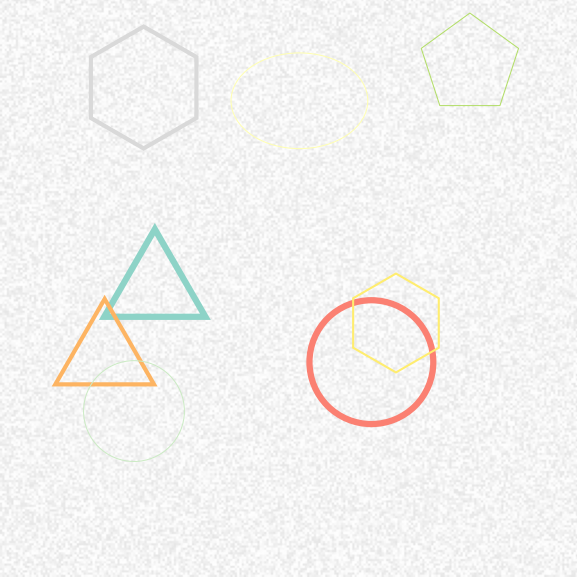[{"shape": "triangle", "thickness": 3, "radius": 0.51, "center": [0.268, 0.501]}, {"shape": "oval", "thickness": 0.5, "radius": 0.59, "center": [0.518, 0.825]}, {"shape": "circle", "thickness": 3, "radius": 0.54, "center": [0.643, 0.372]}, {"shape": "triangle", "thickness": 2, "radius": 0.49, "center": [0.181, 0.383]}, {"shape": "pentagon", "thickness": 0.5, "radius": 0.44, "center": [0.814, 0.888]}, {"shape": "hexagon", "thickness": 2, "radius": 0.53, "center": [0.249, 0.848]}, {"shape": "circle", "thickness": 0.5, "radius": 0.44, "center": [0.232, 0.287]}, {"shape": "hexagon", "thickness": 1, "radius": 0.43, "center": [0.686, 0.44]}]